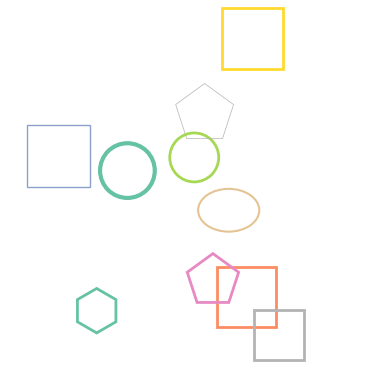[{"shape": "circle", "thickness": 3, "radius": 0.36, "center": [0.331, 0.557]}, {"shape": "hexagon", "thickness": 2, "radius": 0.29, "center": [0.251, 0.193]}, {"shape": "square", "thickness": 2, "radius": 0.39, "center": [0.64, 0.228]}, {"shape": "square", "thickness": 1, "radius": 0.41, "center": [0.153, 0.594]}, {"shape": "pentagon", "thickness": 2, "radius": 0.35, "center": [0.553, 0.271]}, {"shape": "circle", "thickness": 2, "radius": 0.32, "center": [0.505, 0.591]}, {"shape": "square", "thickness": 2, "radius": 0.4, "center": [0.655, 0.9]}, {"shape": "oval", "thickness": 1.5, "radius": 0.4, "center": [0.594, 0.454]}, {"shape": "square", "thickness": 2, "radius": 0.32, "center": [0.726, 0.129]}, {"shape": "pentagon", "thickness": 0.5, "radius": 0.4, "center": [0.531, 0.704]}]